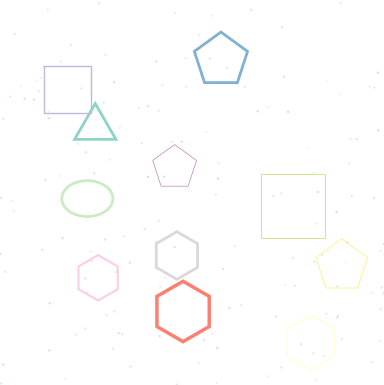[{"shape": "triangle", "thickness": 2, "radius": 0.31, "center": [0.247, 0.669]}, {"shape": "hexagon", "thickness": 0.5, "radius": 0.35, "center": [0.807, 0.11]}, {"shape": "square", "thickness": 1, "radius": 0.3, "center": [0.176, 0.766]}, {"shape": "hexagon", "thickness": 2.5, "radius": 0.39, "center": [0.476, 0.191]}, {"shape": "pentagon", "thickness": 2, "radius": 0.36, "center": [0.574, 0.844]}, {"shape": "square", "thickness": 0.5, "radius": 0.42, "center": [0.761, 0.464]}, {"shape": "hexagon", "thickness": 1.5, "radius": 0.29, "center": [0.255, 0.278]}, {"shape": "hexagon", "thickness": 2, "radius": 0.31, "center": [0.46, 0.336]}, {"shape": "pentagon", "thickness": 0.5, "radius": 0.3, "center": [0.454, 0.565]}, {"shape": "oval", "thickness": 2, "radius": 0.33, "center": [0.227, 0.484]}, {"shape": "pentagon", "thickness": 0.5, "radius": 0.35, "center": [0.888, 0.309]}]